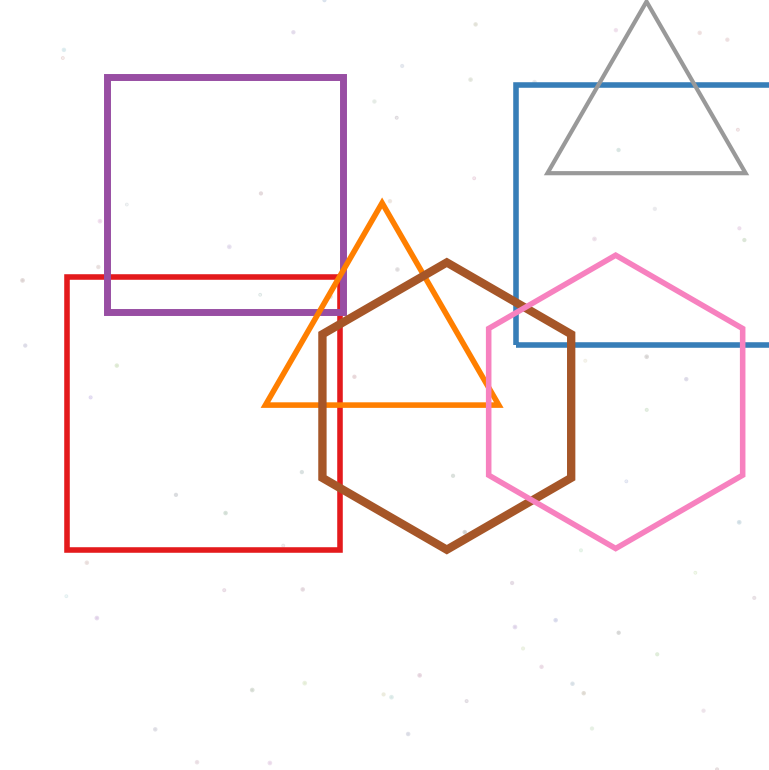[{"shape": "square", "thickness": 2, "radius": 0.89, "center": [0.264, 0.463]}, {"shape": "square", "thickness": 2, "radius": 0.84, "center": [0.839, 0.721]}, {"shape": "square", "thickness": 2.5, "radius": 0.76, "center": [0.292, 0.748]}, {"shape": "triangle", "thickness": 2, "radius": 0.87, "center": [0.496, 0.561]}, {"shape": "hexagon", "thickness": 3, "radius": 0.93, "center": [0.58, 0.473]}, {"shape": "hexagon", "thickness": 2, "radius": 0.95, "center": [0.8, 0.478]}, {"shape": "triangle", "thickness": 1.5, "radius": 0.74, "center": [0.84, 0.849]}]